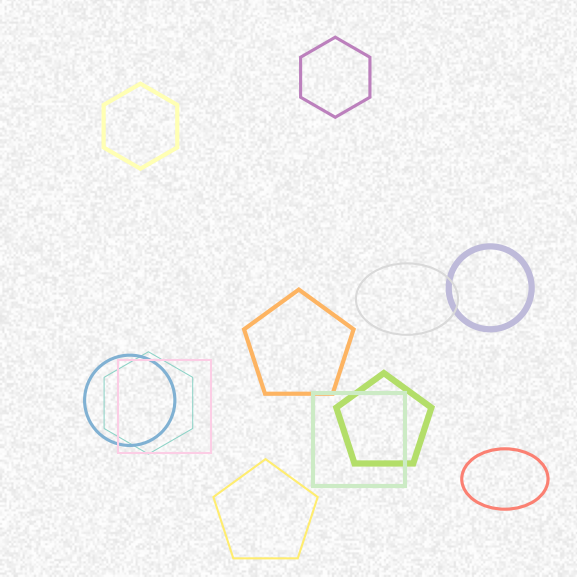[{"shape": "hexagon", "thickness": 0.5, "radius": 0.44, "center": [0.257, 0.301]}, {"shape": "hexagon", "thickness": 2, "radius": 0.37, "center": [0.243, 0.781]}, {"shape": "circle", "thickness": 3, "radius": 0.36, "center": [0.849, 0.501]}, {"shape": "oval", "thickness": 1.5, "radius": 0.37, "center": [0.874, 0.17]}, {"shape": "circle", "thickness": 1.5, "radius": 0.39, "center": [0.225, 0.306]}, {"shape": "pentagon", "thickness": 2, "radius": 0.5, "center": [0.517, 0.398]}, {"shape": "pentagon", "thickness": 3, "radius": 0.43, "center": [0.665, 0.267]}, {"shape": "square", "thickness": 1, "radius": 0.4, "center": [0.285, 0.295]}, {"shape": "oval", "thickness": 1, "radius": 0.44, "center": [0.705, 0.481]}, {"shape": "hexagon", "thickness": 1.5, "radius": 0.35, "center": [0.581, 0.865]}, {"shape": "square", "thickness": 2, "radius": 0.4, "center": [0.621, 0.239]}, {"shape": "pentagon", "thickness": 1, "radius": 0.47, "center": [0.46, 0.109]}]